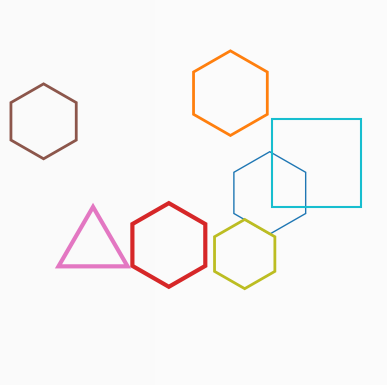[{"shape": "hexagon", "thickness": 1, "radius": 0.53, "center": [0.696, 0.499]}, {"shape": "hexagon", "thickness": 2, "radius": 0.55, "center": [0.595, 0.758]}, {"shape": "hexagon", "thickness": 3, "radius": 0.54, "center": [0.436, 0.364]}, {"shape": "hexagon", "thickness": 2, "radius": 0.49, "center": [0.112, 0.685]}, {"shape": "triangle", "thickness": 3, "radius": 0.51, "center": [0.24, 0.36]}, {"shape": "hexagon", "thickness": 2, "radius": 0.45, "center": [0.631, 0.34]}, {"shape": "square", "thickness": 1.5, "radius": 0.57, "center": [0.816, 0.577]}]